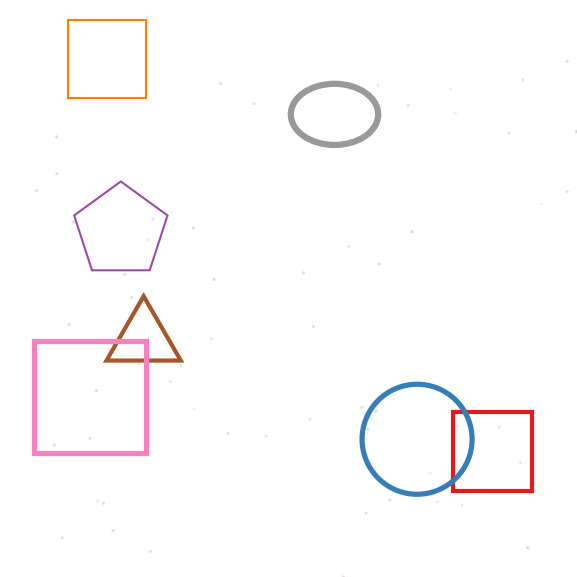[{"shape": "square", "thickness": 2, "radius": 0.34, "center": [0.853, 0.217]}, {"shape": "circle", "thickness": 2.5, "radius": 0.48, "center": [0.722, 0.239]}, {"shape": "pentagon", "thickness": 1, "radius": 0.43, "center": [0.209, 0.6]}, {"shape": "square", "thickness": 1, "radius": 0.34, "center": [0.186, 0.897]}, {"shape": "triangle", "thickness": 2, "radius": 0.37, "center": [0.249, 0.412]}, {"shape": "square", "thickness": 2.5, "radius": 0.48, "center": [0.156, 0.311]}, {"shape": "oval", "thickness": 3, "radius": 0.38, "center": [0.579, 0.801]}]